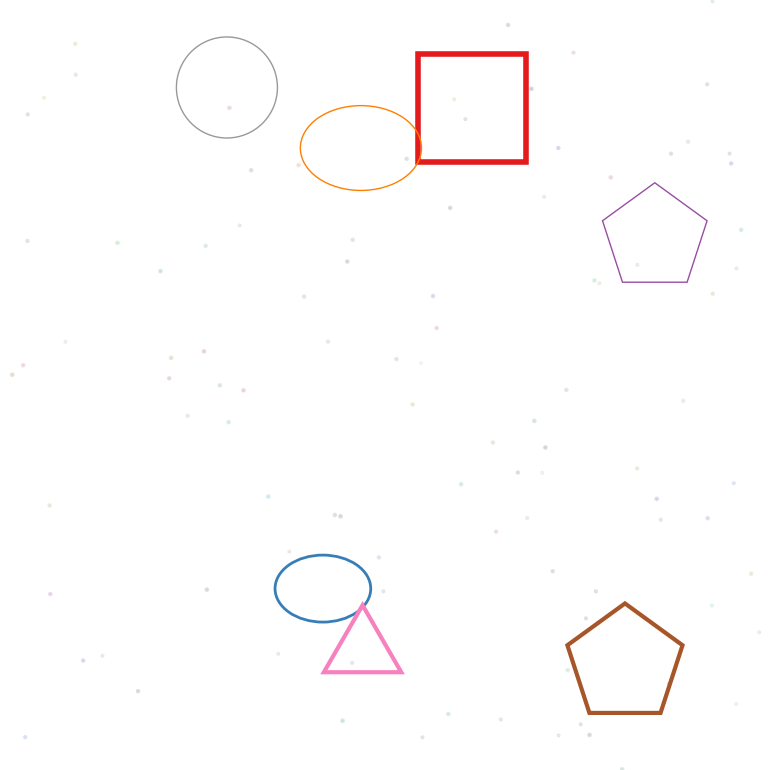[{"shape": "square", "thickness": 2, "radius": 0.35, "center": [0.613, 0.86]}, {"shape": "oval", "thickness": 1, "radius": 0.31, "center": [0.419, 0.236]}, {"shape": "pentagon", "thickness": 0.5, "radius": 0.36, "center": [0.85, 0.691]}, {"shape": "oval", "thickness": 0.5, "radius": 0.39, "center": [0.469, 0.808]}, {"shape": "pentagon", "thickness": 1.5, "radius": 0.39, "center": [0.812, 0.138]}, {"shape": "triangle", "thickness": 1.5, "radius": 0.29, "center": [0.471, 0.156]}, {"shape": "circle", "thickness": 0.5, "radius": 0.33, "center": [0.295, 0.886]}]